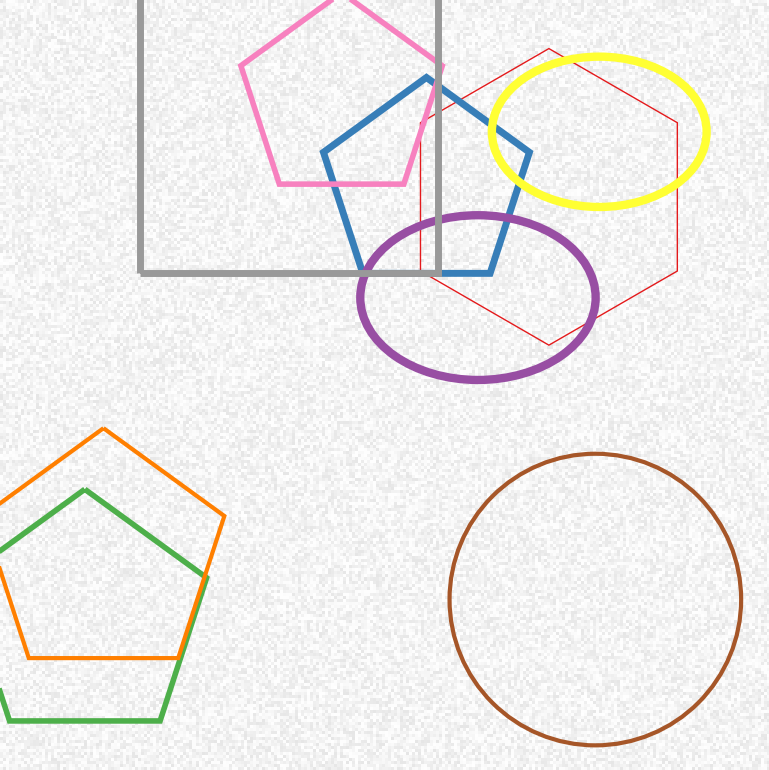[{"shape": "hexagon", "thickness": 0.5, "radius": 0.96, "center": [0.713, 0.744]}, {"shape": "pentagon", "thickness": 2.5, "radius": 0.7, "center": [0.554, 0.759]}, {"shape": "pentagon", "thickness": 2, "radius": 0.83, "center": [0.11, 0.198]}, {"shape": "oval", "thickness": 3, "radius": 0.76, "center": [0.621, 0.614]}, {"shape": "pentagon", "thickness": 1.5, "radius": 0.83, "center": [0.134, 0.279]}, {"shape": "oval", "thickness": 3, "radius": 0.7, "center": [0.778, 0.829]}, {"shape": "circle", "thickness": 1.5, "radius": 0.95, "center": [0.773, 0.221]}, {"shape": "pentagon", "thickness": 2, "radius": 0.69, "center": [0.444, 0.872]}, {"shape": "square", "thickness": 2.5, "radius": 0.97, "center": [0.375, 0.839]}]